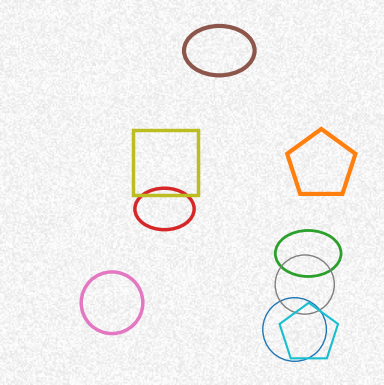[{"shape": "circle", "thickness": 1, "radius": 0.41, "center": [0.765, 0.144]}, {"shape": "pentagon", "thickness": 3, "radius": 0.47, "center": [0.835, 0.572]}, {"shape": "oval", "thickness": 2, "radius": 0.43, "center": [0.8, 0.342]}, {"shape": "oval", "thickness": 2.5, "radius": 0.38, "center": [0.427, 0.457]}, {"shape": "oval", "thickness": 3, "radius": 0.46, "center": [0.57, 0.868]}, {"shape": "circle", "thickness": 2.5, "radius": 0.4, "center": [0.291, 0.214]}, {"shape": "circle", "thickness": 1, "radius": 0.38, "center": [0.792, 0.261]}, {"shape": "square", "thickness": 2.5, "radius": 0.42, "center": [0.43, 0.577]}, {"shape": "pentagon", "thickness": 1.5, "radius": 0.4, "center": [0.802, 0.134]}]